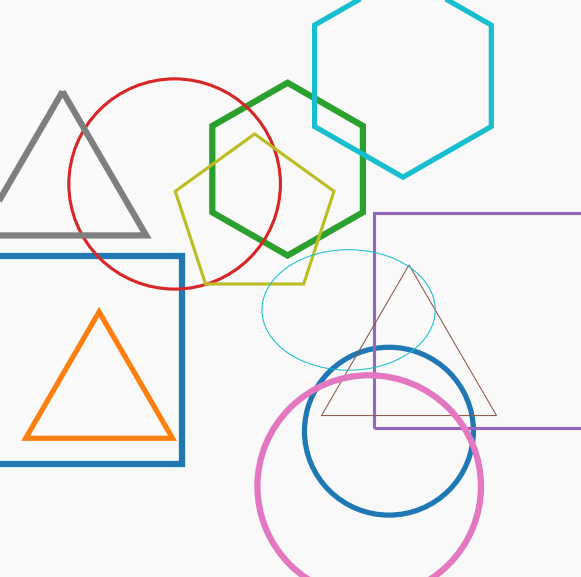[{"shape": "square", "thickness": 3, "radius": 0.9, "center": [0.133, 0.376]}, {"shape": "circle", "thickness": 2.5, "radius": 0.73, "center": [0.669, 0.253]}, {"shape": "triangle", "thickness": 2.5, "radius": 0.73, "center": [0.17, 0.313]}, {"shape": "hexagon", "thickness": 3, "radius": 0.75, "center": [0.495, 0.706]}, {"shape": "circle", "thickness": 1.5, "radius": 0.91, "center": [0.3, 0.681]}, {"shape": "square", "thickness": 1.5, "radius": 0.93, "center": [0.829, 0.444]}, {"shape": "triangle", "thickness": 0.5, "radius": 0.87, "center": [0.704, 0.366]}, {"shape": "circle", "thickness": 3, "radius": 0.96, "center": [0.635, 0.157]}, {"shape": "triangle", "thickness": 3, "radius": 0.83, "center": [0.108, 0.675]}, {"shape": "pentagon", "thickness": 1.5, "radius": 0.72, "center": [0.438, 0.624]}, {"shape": "oval", "thickness": 0.5, "radius": 0.75, "center": [0.6, 0.462]}, {"shape": "hexagon", "thickness": 2.5, "radius": 0.88, "center": [0.693, 0.868]}]